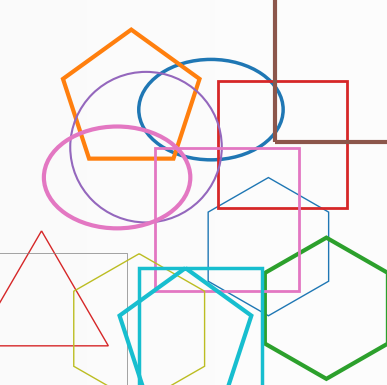[{"shape": "hexagon", "thickness": 1, "radius": 0.9, "center": [0.693, 0.359]}, {"shape": "oval", "thickness": 2.5, "radius": 0.93, "center": [0.544, 0.715]}, {"shape": "pentagon", "thickness": 3, "radius": 0.93, "center": [0.339, 0.738]}, {"shape": "hexagon", "thickness": 3, "radius": 0.92, "center": [0.842, 0.199]}, {"shape": "square", "thickness": 2, "radius": 0.83, "center": [0.729, 0.624]}, {"shape": "triangle", "thickness": 1, "radius": 1.0, "center": [0.107, 0.201]}, {"shape": "circle", "thickness": 1.5, "radius": 0.98, "center": [0.377, 0.618]}, {"shape": "square", "thickness": 3, "radius": 0.93, "center": [0.897, 0.817]}, {"shape": "oval", "thickness": 3, "radius": 0.94, "center": [0.302, 0.539]}, {"shape": "square", "thickness": 2, "radius": 0.93, "center": [0.585, 0.43]}, {"shape": "square", "thickness": 0.5, "radius": 0.88, "center": [0.151, 0.167]}, {"shape": "hexagon", "thickness": 1, "radius": 0.97, "center": [0.359, 0.146]}, {"shape": "square", "thickness": 2.5, "radius": 0.79, "center": [0.517, 0.146]}, {"shape": "pentagon", "thickness": 3, "radius": 0.89, "center": [0.479, 0.125]}]